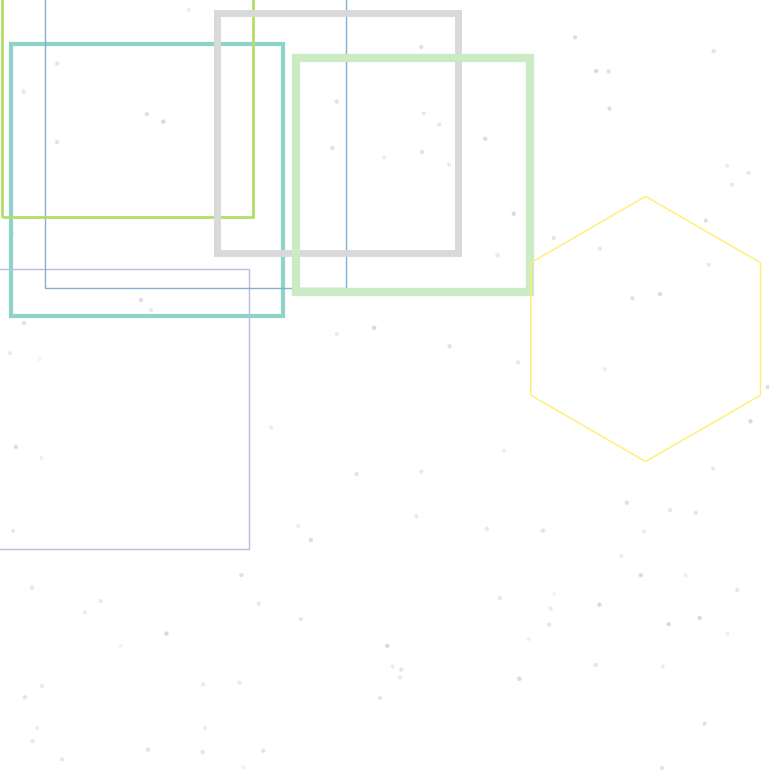[{"shape": "square", "thickness": 1.5, "radius": 0.88, "center": [0.191, 0.767]}, {"shape": "square", "thickness": 0.5, "radius": 0.91, "center": [0.141, 0.469]}, {"shape": "square", "thickness": 0.5, "radius": 0.98, "center": [0.254, 0.821]}, {"shape": "square", "thickness": 1, "radius": 0.82, "center": [0.165, 0.882]}, {"shape": "square", "thickness": 2.5, "radius": 0.78, "center": [0.438, 0.827]}, {"shape": "square", "thickness": 3, "radius": 0.76, "center": [0.536, 0.773]}, {"shape": "hexagon", "thickness": 0.5, "radius": 0.86, "center": [0.838, 0.573]}]